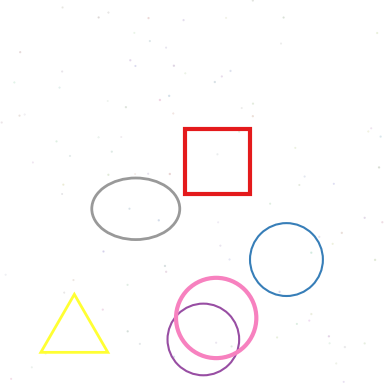[{"shape": "square", "thickness": 3, "radius": 0.42, "center": [0.564, 0.581]}, {"shape": "circle", "thickness": 1.5, "radius": 0.47, "center": [0.744, 0.326]}, {"shape": "circle", "thickness": 1.5, "radius": 0.47, "center": [0.528, 0.118]}, {"shape": "triangle", "thickness": 2, "radius": 0.5, "center": [0.193, 0.135]}, {"shape": "circle", "thickness": 3, "radius": 0.52, "center": [0.562, 0.174]}, {"shape": "oval", "thickness": 2, "radius": 0.57, "center": [0.353, 0.458]}]